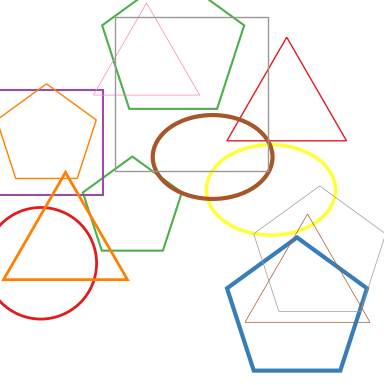[{"shape": "triangle", "thickness": 1, "radius": 0.9, "center": [0.745, 0.724]}, {"shape": "circle", "thickness": 2, "radius": 0.72, "center": [0.106, 0.316]}, {"shape": "pentagon", "thickness": 3, "radius": 0.96, "center": [0.771, 0.192]}, {"shape": "pentagon", "thickness": 1.5, "radius": 0.97, "center": [0.45, 0.874]}, {"shape": "pentagon", "thickness": 1.5, "radius": 0.68, "center": [0.344, 0.458]}, {"shape": "square", "thickness": 1.5, "radius": 0.68, "center": [0.132, 0.63]}, {"shape": "triangle", "thickness": 2, "radius": 0.93, "center": [0.17, 0.367]}, {"shape": "pentagon", "thickness": 1, "radius": 0.68, "center": [0.121, 0.646]}, {"shape": "oval", "thickness": 2.5, "radius": 0.84, "center": [0.704, 0.507]}, {"shape": "triangle", "thickness": 0.5, "radius": 0.94, "center": [0.799, 0.257]}, {"shape": "oval", "thickness": 3, "radius": 0.78, "center": [0.552, 0.592]}, {"shape": "triangle", "thickness": 0.5, "radius": 0.8, "center": [0.381, 0.833]}, {"shape": "square", "thickness": 1, "radius": 1.0, "center": [0.497, 0.756]}, {"shape": "pentagon", "thickness": 0.5, "radius": 0.9, "center": [0.83, 0.337]}]